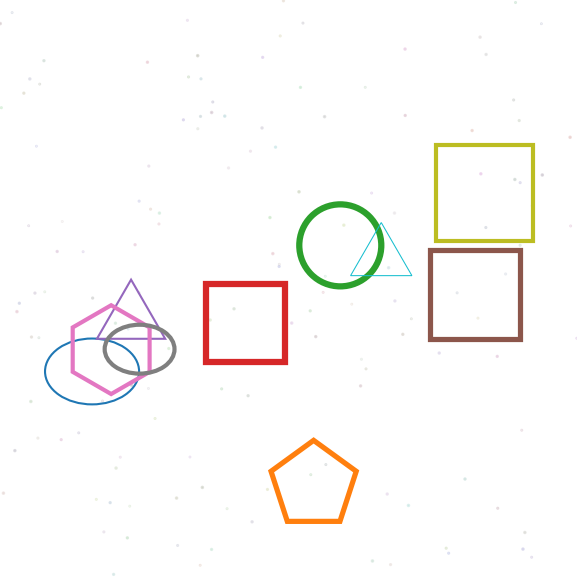[{"shape": "oval", "thickness": 1, "radius": 0.41, "center": [0.159, 0.356]}, {"shape": "pentagon", "thickness": 2.5, "radius": 0.39, "center": [0.543, 0.159]}, {"shape": "circle", "thickness": 3, "radius": 0.36, "center": [0.589, 0.574]}, {"shape": "square", "thickness": 3, "radius": 0.34, "center": [0.426, 0.44]}, {"shape": "triangle", "thickness": 1, "radius": 0.34, "center": [0.227, 0.447]}, {"shape": "square", "thickness": 2.5, "radius": 0.39, "center": [0.823, 0.489]}, {"shape": "hexagon", "thickness": 2, "radius": 0.38, "center": [0.192, 0.394]}, {"shape": "oval", "thickness": 2, "radius": 0.3, "center": [0.242, 0.394]}, {"shape": "square", "thickness": 2, "radius": 0.42, "center": [0.839, 0.665]}, {"shape": "triangle", "thickness": 0.5, "radius": 0.31, "center": [0.66, 0.552]}]